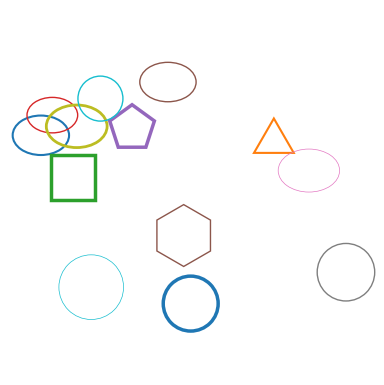[{"shape": "circle", "thickness": 2.5, "radius": 0.36, "center": [0.495, 0.211]}, {"shape": "oval", "thickness": 1.5, "radius": 0.37, "center": [0.106, 0.649]}, {"shape": "triangle", "thickness": 1.5, "radius": 0.3, "center": [0.711, 0.633]}, {"shape": "square", "thickness": 2.5, "radius": 0.29, "center": [0.19, 0.539]}, {"shape": "oval", "thickness": 1, "radius": 0.33, "center": [0.136, 0.701]}, {"shape": "pentagon", "thickness": 2.5, "radius": 0.3, "center": [0.343, 0.667]}, {"shape": "hexagon", "thickness": 1, "radius": 0.4, "center": [0.477, 0.388]}, {"shape": "oval", "thickness": 1, "radius": 0.37, "center": [0.436, 0.787]}, {"shape": "oval", "thickness": 0.5, "radius": 0.4, "center": [0.802, 0.557]}, {"shape": "circle", "thickness": 1, "radius": 0.37, "center": [0.899, 0.293]}, {"shape": "oval", "thickness": 2, "radius": 0.39, "center": [0.199, 0.672]}, {"shape": "circle", "thickness": 0.5, "radius": 0.42, "center": [0.237, 0.254]}, {"shape": "circle", "thickness": 1, "radius": 0.29, "center": [0.261, 0.744]}]